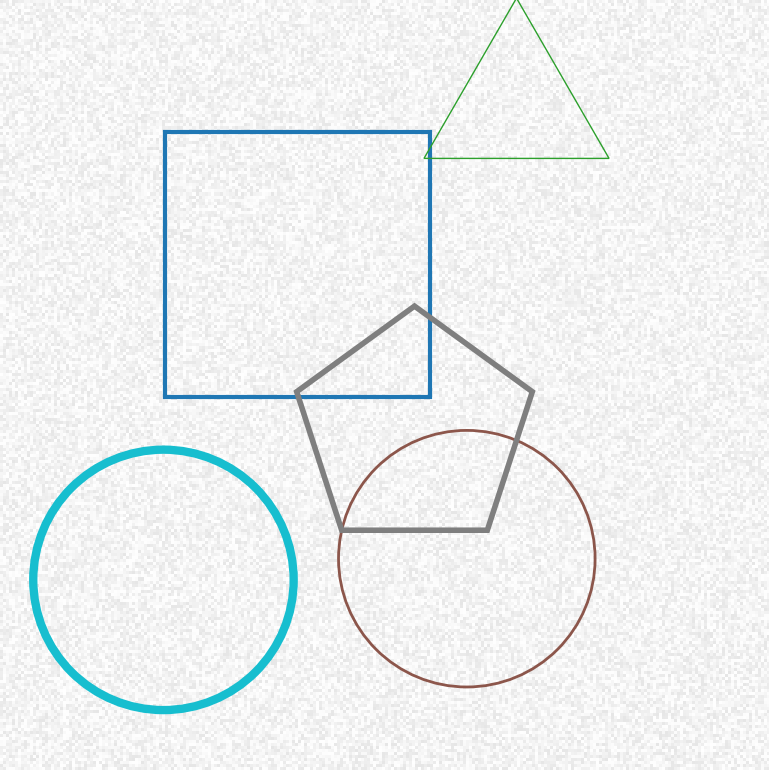[{"shape": "square", "thickness": 1.5, "radius": 0.86, "center": [0.387, 0.656]}, {"shape": "triangle", "thickness": 0.5, "radius": 0.69, "center": [0.671, 0.864]}, {"shape": "circle", "thickness": 1, "radius": 0.83, "center": [0.606, 0.274]}, {"shape": "pentagon", "thickness": 2, "radius": 0.8, "center": [0.538, 0.442]}, {"shape": "circle", "thickness": 3, "radius": 0.85, "center": [0.212, 0.247]}]